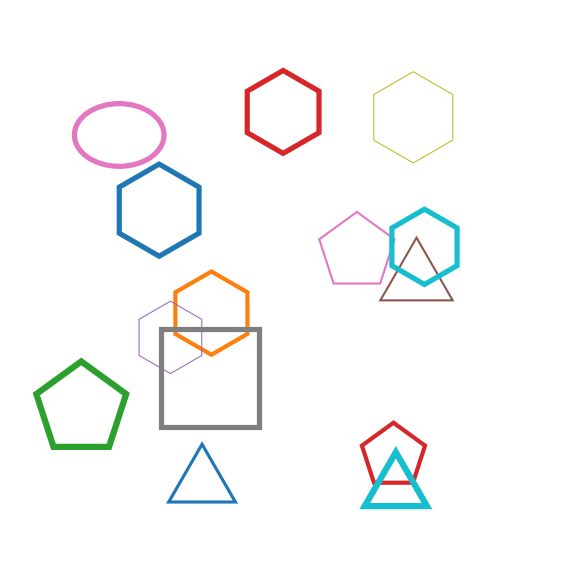[{"shape": "triangle", "thickness": 1.5, "radius": 0.33, "center": [0.35, 0.163]}, {"shape": "hexagon", "thickness": 2.5, "radius": 0.4, "center": [0.276, 0.635]}, {"shape": "hexagon", "thickness": 2, "radius": 0.36, "center": [0.366, 0.457]}, {"shape": "pentagon", "thickness": 3, "radius": 0.41, "center": [0.141, 0.291]}, {"shape": "pentagon", "thickness": 2, "radius": 0.29, "center": [0.681, 0.21]}, {"shape": "hexagon", "thickness": 2.5, "radius": 0.36, "center": [0.49, 0.805]}, {"shape": "hexagon", "thickness": 0.5, "radius": 0.31, "center": [0.295, 0.415]}, {"shape": "triangle", "thickness": 1, "radius": 0.36, "center": [0.721, 0.515]}, {"shape": "pentagon", "thickness": 1, "radius": 0.34, "center": [0.618, 0.564]}, {"shape": "oval", "thickness": 2.5, "radius": 0.39, "center": [0.206, 0.765]}, {"shape": "square", "thickness": 2.5, "radius": 0.42, "center": [0.363, 0.345]}, {"shape": "hexagon", "thickness": 0.5, "radius": 0.39, "center": [0.716, 0.796]}, {"shape": "triangle", "thickness": 3, "radius": 0.31, "center": [0.685, 0.154]}, {"shape": "hexagon", "thickness": 2.5, "radius": 0.33, "center": [0.735, 0.572]}]